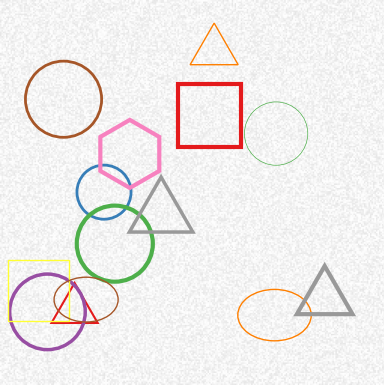[{"shape": "triangle", "thickness": 1.5, "radius": 0.35, "center": [0.194, 0.196]}, {"shape": "square", "thickness": 3, "radius": 0.41, "center": [0.544, 0.699]}, {"shape": "circle", "thickness": 2, "radius": 0.35, "center": [0.27, 0.501]}, {"shape": "circle", "thickness": 0.5, "radius": 0.41, "center": [0.717, 0.653]}, {"shape": "circle", "thickness": 3, "radius": 0.49, "center": [0.298, 0.367]}, {"shape": "circle", "thickness": 2.5, "radius": 0.49, "center": [0.123, 0.19]}, {"shape": "oval", "thickness": 1, "radius": 0.48, "center": [0.713, 0.182]}, {"shape": "triangle", "thickness": 1, "radius": 0.36, "center": [0.556, 0.868]}, {"shape": "square", "thickness": 1, "radius": 0.4, "center": [0.101, 0.245]}, {"shape": "circle", "thickness": 2, "radius": 0.49, "center": [0.165, 0.742]}, {"shape": "oval", "thickness": 1, "radius": 0.42, "center": [0.224, 0.222]}, {"shape": "hexagon", "thickness": 3, "radius": 0.44, "center": [0.337, 0.6]}, {"shape": "triangle", "thickness": 2.5, "radius": 0.48, "center": [0.418, 0.445]}, {"shape": "triangle", "thickness": 3, "radius": 0.42, "center": [0.843, 0.226]}]